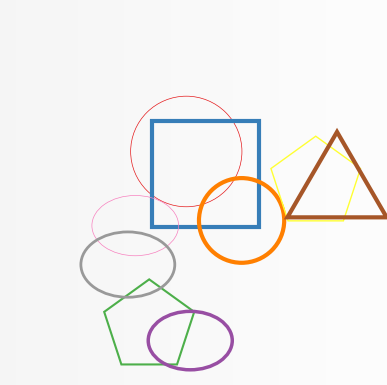[{"shape": "circle", "thickness": 0.5, "radius": 0.72, "center": [0.481, 0.607]}, {"shape": "square", "thickness": 3, "radius": 0.69, "center": [0.529, 0.548]}, {"shape": "pentagon", "thickness": 1.5, "radius": 0.61, "center": [0.385, 0.152]}, {"shape": "oval", "thickness": 2.5, "radius": 0.54, "center": [0.491, 0.115]}, {"shape": "circle", "thickness": 3, "radius": 0.55, "center": [0.623, 0.427]}, {"shape": "pentagon", "thickness": 1, "radius": 0.61, "center": [0.815, 0.525]}, {"shape": "triangle", "thickness": 3, "radius": 0.74, "center": [0.87, 0.509]}, {"shape": "oval", "thickness": 0.5, "radius": 0.56, "center": [0.349, 0.414]}, {"shape": "oval", "thickness": 2, "radius": 0.61, "center": [0.33, 0.313]}]